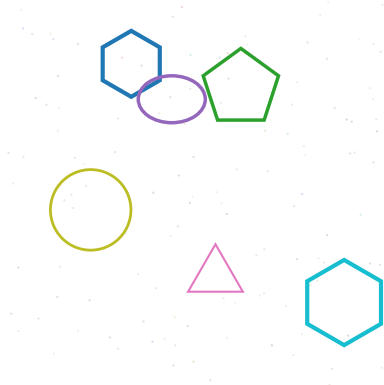[{"shape": "hexagon", "thickness": 3, "radius": 0.43, "center": [0.341, 0.834]}, {"shape": "pentagon", "thickness": 2.5, "radius": 0.51, "center": [0.626, 0.771]}, {"shape": "oval", "thickness": 2.5, "radius": 0.44, "center": [0.446, 0.742]}, {"shape": "triangle", "thickness": 1.5, "radius": 0.41, "center": [0.56, 0.283]}, {"shape": "circle", "thickness": 2, "radius": 0.52, "center": [0.236, 0.455]}, {"shape": "hexagon", "thickness": 3, "radius": 0.55, "center": [0.894, 0.214]}]